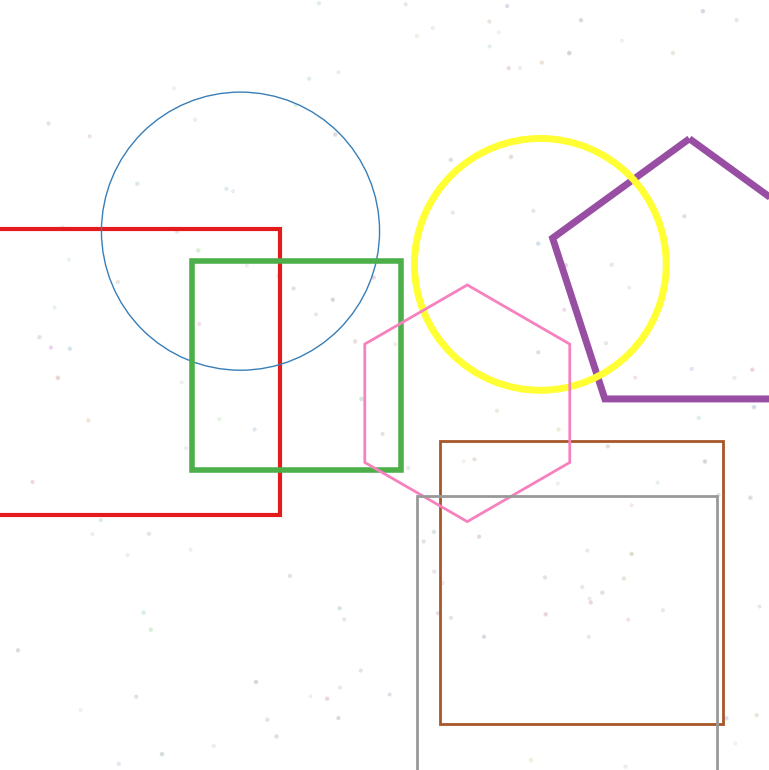[{"shape": "square", "thickness": 1.5, "radius": 0.93, "center": [0.177, 0.517]}, {"shape": "circle", "thickness": 0.5, "radius": 0.9, "center": [0.312, 0.7]}, {"shape": "square", "thickness": 2, "radius": 0.68, "center": [0.385, 0.525]}, {"shape": "pentagon", "thickness": 2.5, "radius": 0.93, "center": [0.895, 0.633]}, {"shape": "circle", "thickness": 2.5, "radius": 0.82, "center": [0.702, 0.657]}, {"shape": "square", "thickness": 1, "radius": 0.92, "center": [0.755, 0.244]}, {"shape": "hexagon", "thickness": 1, "radius": 0.77, "center": [0.607, 0.476]}, {"shape": "square", "thickness": 1, "radius": 0.97, "center": [0.736, 0.161]}]